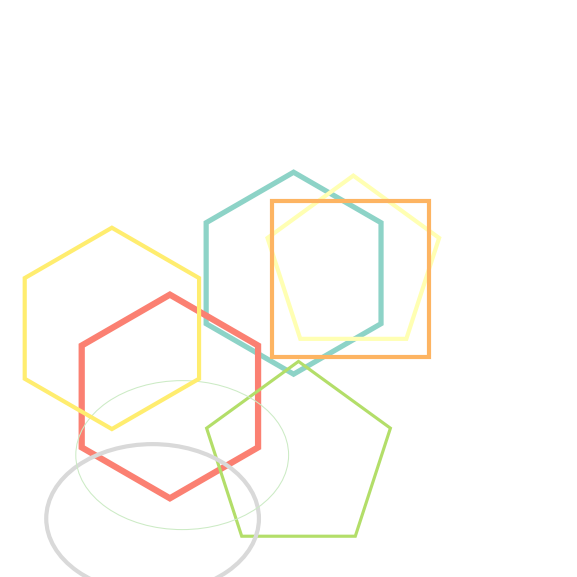[{"shape": "hexagon", "thickness": 2.5, "radius": 0.87, "center": [0.508, 0.526]}, {"shape": "pentagon", "thickness": 2, "radius": 0.78, "center": [0.612, 0.539]}, {"shape": "hexagon", "thickness": 3, "radius": 0.88, "center": [0.294, 0.313]}, {"shape": "square", "thickness": 2, "radius": 0.68, "center": [0.607, 0.516]}, {"shape": "pentagon", "thickness": 1.5, "radius": 0.84, "center": [0.517, 0.206]}, {"shape": "oval", "thickness": 2, "radius": 0.92, "center": [0.264, 0.101]}, {"shape": "oval", "thickness": 0.5, "radius": 0.92, "center": [0.316, 0.211]}, {"shape": "hexagon", "thickness": 2, "radius": 0.87, "center": [0.194, 0.43]}]